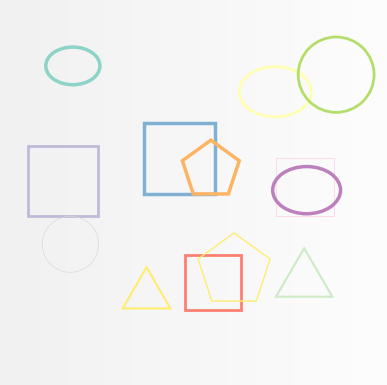[{"shape": "oval", "thickness": 2.5, "radius": 0.35, "center": [0.188, 0.829]}, {"shape": "oval", "thickness": 2, "radius": 0.47, "center": [0.71, 0.761]}, {"shape": "square", "thickness": 2, "radius": 0.45, "center": [0.163, 0.531]}, {"shape": "square", "thickness": 2, "radius": 0.36, "center": [0.55, 0.267]}, {"shape": "square", "thickness": 2.5, "radius": 0.46, "center": [0.463, 0.588]}, {"shape": "pentagon", "thickness": 2.5, "radius": 0.39, "center": [0.544, 0.559]}, {"shape": "circle", "thickness": 2, "radius": 0.49, "center": [0.867, 0.806]}, {"shape": "square", "thickness": 0.5, "radius": 0.38, "center": [0.787, 0.515]}, {"shape": "circle", "thickness": 0.5, "radius": 0.36, "center": [0.182, 0.366]}, {"shape": "oval", "thickness": 2.5, "radius": 0.44, "center": [0.791, 0.506]}, {"shape": "triangle", "thickness": 1.5, "radius": 0.42, "center": [0.785, 0.271]}, {"shape": "pentagon", "thickness": 1, "radius": 0.49, "center": [0.604, 0.297]}, {"shape": "triangle", "thickness": 1.5, "radius": 0.36, "center": [0.378, 0.235]}]